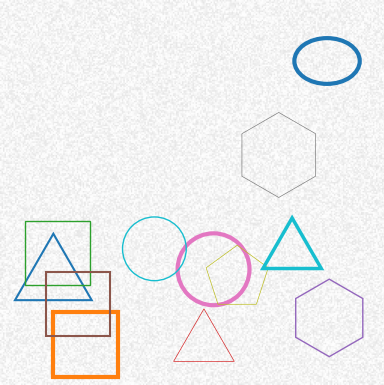[{"shape": "triangle", "thickness": 1.5, "radius": 0.58, "center": [0.139, 0.278]}, {"shape": "oval", "thickness": 3, "radius": 0.42, "center": [0.849, 0.842]}, {"shape": "square", "thickness": 3, "radius": 0.42, "center": [0.222, 0.104]}, {"shape": "square", "thickness": 1, "radius": 0.42, "center": [0.149, 0.342]}, {"shape": "triangle", "thickness": 0.5, "radius": 0.46, "center": [0.53, 0.107]}, {"shape": "hexagon", "thickness": 1, "radius": 0.5, "center": [0.855, 0.174]}, {"shape": "square", "thickness": 1.5, "radius": 0.42, "center": [0.202, 0.21]}, {"shape": "circle", "thickness": 3, "radius": 0.47, "center": [0.555, 0.301]}, {"shape": "hexagon", "thickness": 0.5, "radius": 0.55, "center": [0.724, 0.597]}, {"shape": "pentagon", "thickness": 0.5, "radius": 0.42, "center": [0.616, 0.278]}, {"shape": "circle", "thickness": 1, "radius": 0.41, "center": [0.401, 0.354]}, {"shape": "triangle", "thickness": 2.5, "radius": 0.44, "center": [0.759, 0.346]}]